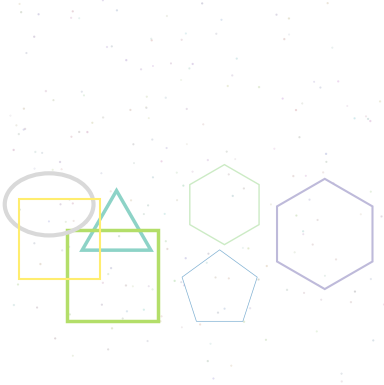[{"shape": "triangle", "thickness": 2.5, "radius": 0.52, "center": [0.303, 0.402]}, {"shape": "hexagon", "thickness": 1.5, "radius": 0.72, "center": [0.844, 0.392]}, {"shape": "pentagon", "thickness": 0.5, "radius": 0.51, "center": [0.57, 0.248]}, {"shape": "square", "thickness": 2.5, "radius": 0.59, "center": [0.292, 0.284]}, {"shape": "oval", "thickness": 3, "radius": 0.58, "center": [0.128, 0.469]}, {"shape": "hexagon", "thickness": 1, "radius": 0.52, "center": [0.583, 0.469]}, {"shape": "square", "thickness": 1.5, "radius": 0.52, "center": [0.155, 0.379]}]